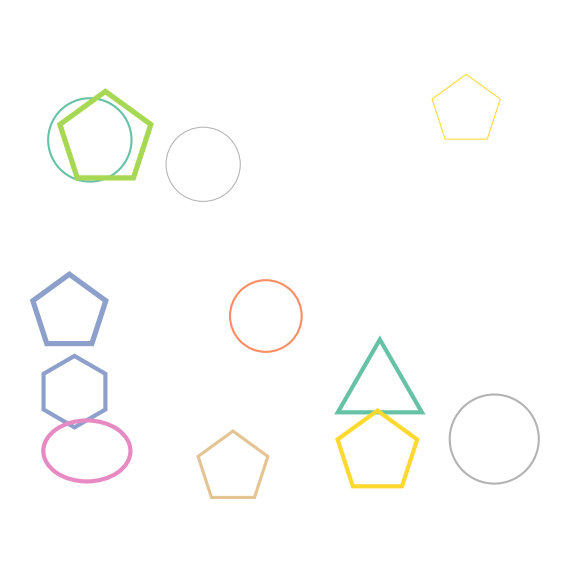[{"shape": "triangle", "thickness": 2, "radius": 0.42, "center": [0.658, 0.327]}, {"shape": "circle", "thickness": 1, "radius": 0.36, "center": [0.156, 0.757]}, {"shape": "circle", "thickness": 1, "radius": 0.31, "center": [0.46, 0.452]}, {"shape": "hexagon", "thickness": 2, "radius": 0.31, "center": [0.129, 0.321]}, {"shape": "pentagon", "thickness": 2.5, "radius": 0.33, "center": [0.12, 0.458]}, {"shape": "oval", "thickness": 2, "radius": 0.38, "center": [0.15, 0.218]}, {"shape": "pentagon", "thickness": 2.5, "radius": 0.41, "center": [0.182, 0.758]}, {"shape": "pentagon", "thickness": 2, "radius": 0.36, "center": [0.654, 0.216]}, {"shape": "pentagon", "thickness": 0.5, "radius": 0.31, "center": [0.807, 0.808]}, {"shape": "pentagon", "thickness": 1.5, "radius": 0.32, "center": [0.403, 0.189]}, {"shape": "circle", "thickness": 1, "radius": 0.39, "center": [0.856, 0.239]}, {"shape": "circle", "thickness": 0.5, "radius": 0.32, "center": [0.352, 0.715]}]